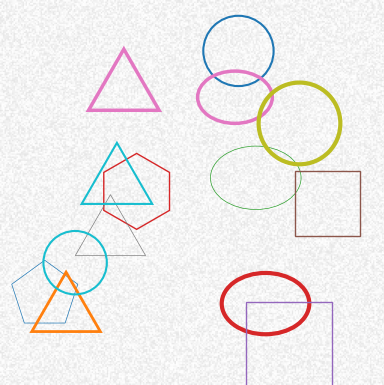[{"shape": "circle", "thickness": 1.5, "radius": 0.46, "center": [0.619, 0.868]}, {"shape": "pentagon", "thickness": 0.5, "radius": 0.45, "center": [0.116, 0.234]}, {"shape": "triangle", "thickness": 2, "radius": 0.51, "center": [0.172, 0.19]}, {"shape": "oval", "thickness": 0.5, "radius": 0.59, "center": [0.664, 0.538]}, {"shape": "oval", "thickness": 3, "radius": 0.57, "center": [0.69, 0.211]}, {"shape": "hexagon", "thickness": 1, "radius": 0.49, "center": [0.355, 0.503]}, {"shape": "square", "thickness": 1, "radius": 0.56, "center": [0.751, 0.105]}, {"shape": "square", "thickness": 1, "radius": 0.42, "center": [0.851, 0.472]}, {"shape": "oval", "thickness": 2.5, "radius": 0.49, "center": [0.61, 0.747]}, {"shape": "triangle", "thickness": 2.5, "radius": 0.53, "center": [0.322, 0.766]}, {"shape": "triangle", "thickness": 0.5, "radius": 0.53, "center": [0.287, 0.389]}, {"shape": "circle", "thickness": 3, "radius": 0.53, "center": [0.778, 0.679]}, {"shape": "circle", "thickness": 1.5, "radius": 0.41, "center": [0.195, 0.318]}, {"shape": "triangle", "thickness": 1.5, "radius": 0.53, "center": [0.304, 0.523]}]